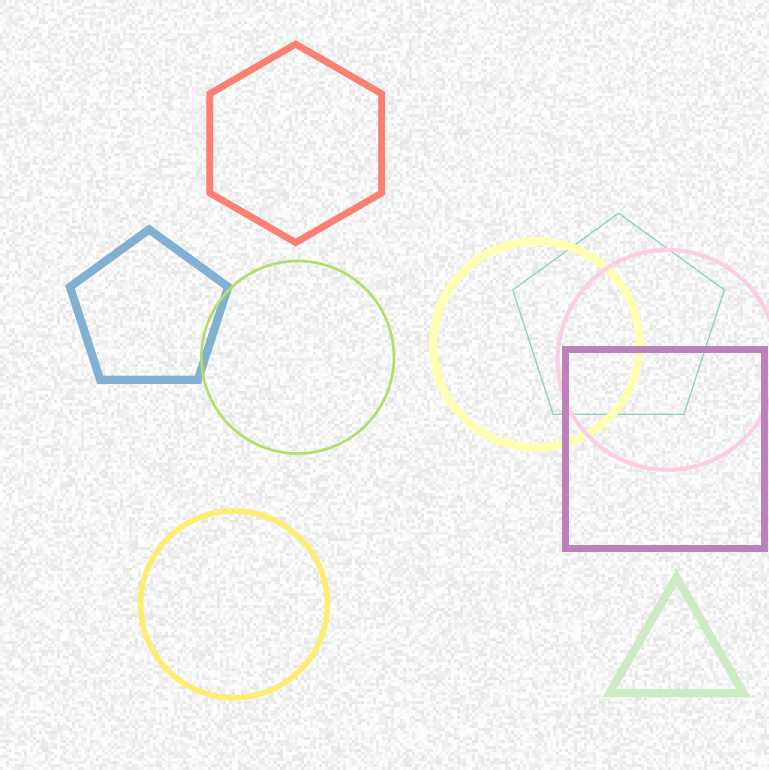[{"shape": "pentagon", "thickness": 0.5, "radius": 0.72, "center": [0.803, 0.579]}, {"shape": "circle", "thickness": 3, "radius": 0.67, "center": [0.697, 0.553]}, {"shape": "hexagon", "thickness": 2.5, "radius": 0.64, "center": [0.384, 0.814]}, {"shape": "pentagon", "thickness": 3, "radius": 0.54, "center": [0.194, 0.594]}, {"shape": "circle", "thickness": 1, "radius": 0.63, "center": [0.387, 0.536]}, {"shape": "circle", "thickness": 1.5, "radius": 0.71, "center": [0.867, 0.533]}, {"shape": "square", "thickness": 2.5, "radius": 0.65, "center": [0.863, 0.418]}, {"shape": "triangle", "thickness": 3, "radius": 0.5, "center": [0.879, 0.15]}, {"shape": "circle", "thickness": 2, "radius": 0.61, "center": [0.304, 0.215]}]